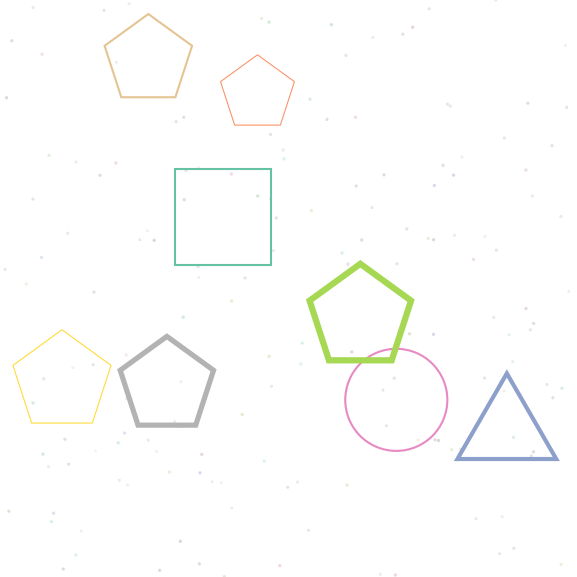[{"shape": "square", "thickness": 1, "radius": 0.42, "center": [0.385, 0.624]}, {"shape": "pentagon", "thickness": 0.5, "radius": 0.34, "center": [0.446, 0.837]}, {"shape": "triangle", "thickness": 2, "radius": 0.49, "center": [0.878, 0.254]}, {"shape": "circle", "thickness": 1, "radius": 0.44, "center": [0.686, 0.307]}, {"shape": "pentagon", "thickness": 3, "radius": 0.46, "center": [0.624, 0.45]}, {"shape": "pentagon", "thickness": 0.5, "radius": 0.45, "center": [0.107, 0.339]}, {"shape": "pentagon", "thickness": 1, "radius": 0.4, "center": [0.257, 0.895]}, {"shape": "pentagon", "thickness": 2.5, "radius": 0.42, "center": [0.289, 0.332]}]